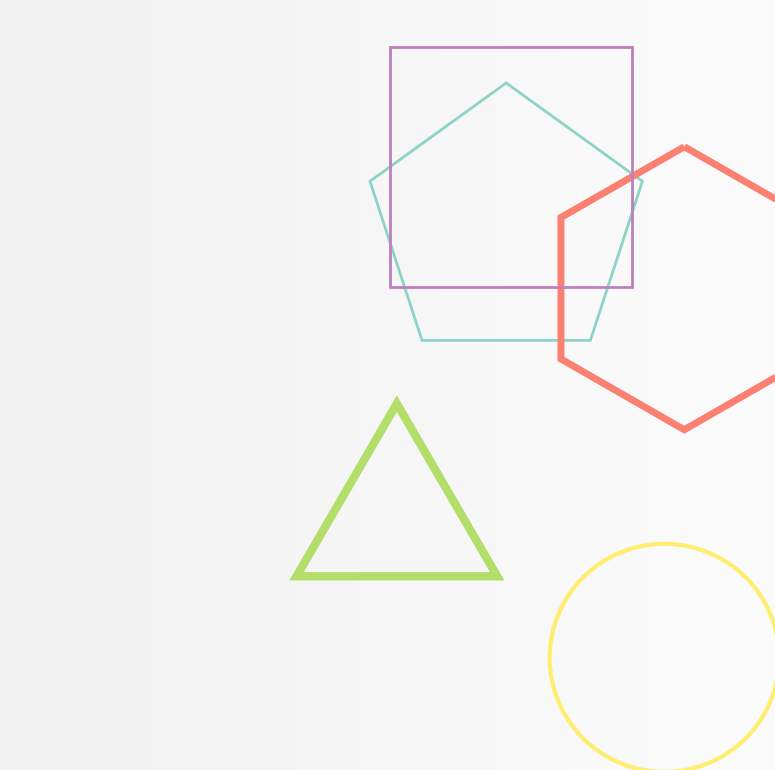[{"shape": "pentagon", "thickness": 1, "radius": 0.92, "center": [0.653, 0.707]}, {"shape": "hexagon", "thickness": 2.5, "radius": 0.92, "center": [0.883, 0.626]}, {"shape": "triangle", "thickness": 3, "radius": 0.75, "center": [0.512, 0.326]}, {"shape": "square", "thickness": 1, "radius": 0.78, "center": [0.66, 0.783]}, {"shape": "circle", "thickness": 1.5, "radius": 0.74, "center": [0.857, 0.146]}]